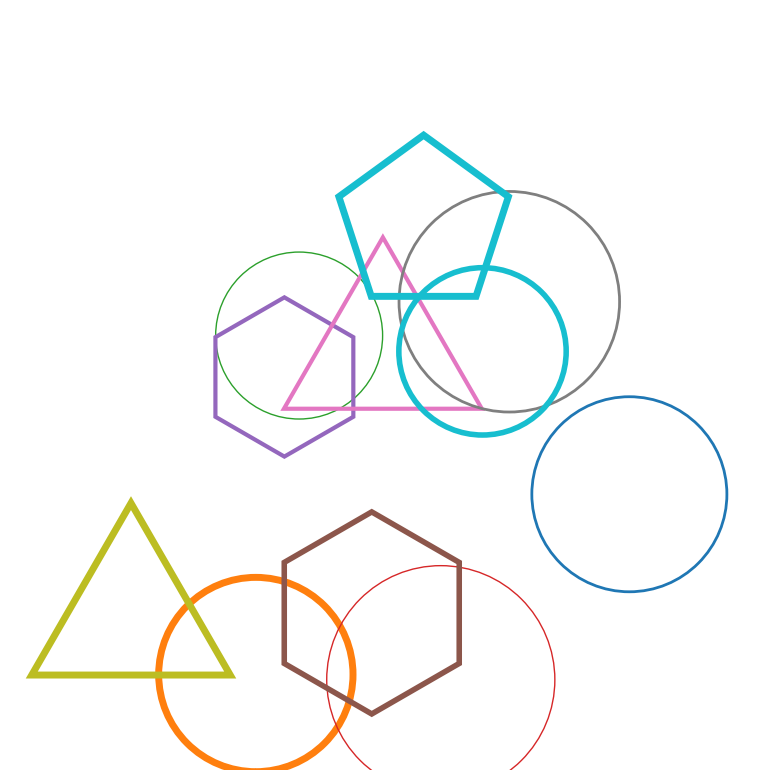[{"shape": "circle", "thickness": 1, "radius": 0.63, "center": [0.817, 0.358]}, {"shape": "circle", "thickness": 2.5, "radius": 0.63, "center": [0.332, 0.124]}, {"shape": "circle", "thickness": 0.5, "radius": 0.54, "center": [0.388, 0.564]}, {"shape": "circle", "thickness": 0.5, "radius": 0.74, "center": [0.572, 0.117]}, {"shape": "hexagon", "thickness": 1.5, "radius": 0.52, "center": [0.369, 0.51]}, {"shape": "hexagon", "thickness": 2, "radius": 0.66, "center": [0.483, 0.204]}, {"shape": "triangle", "thickness": 1.5, "radius": 0.74, "center": [0.497, 0.543]}, {"shape": "circle", "thickness": 1, "radius": 0.72, "center": [0.661, 0.608]}, {"shape": "triangle", "thickness": 2.5, "radius": 0.74, "center": [0.17, 0.198]}, {"shape": "pentagon", "thickness": 2.5, "radius": 0.58, "center": [0.55, 0.709]}, {"shape": "circle", "thickness": 2, "radius": 0.54, "center": [0.627, 0.544]}]